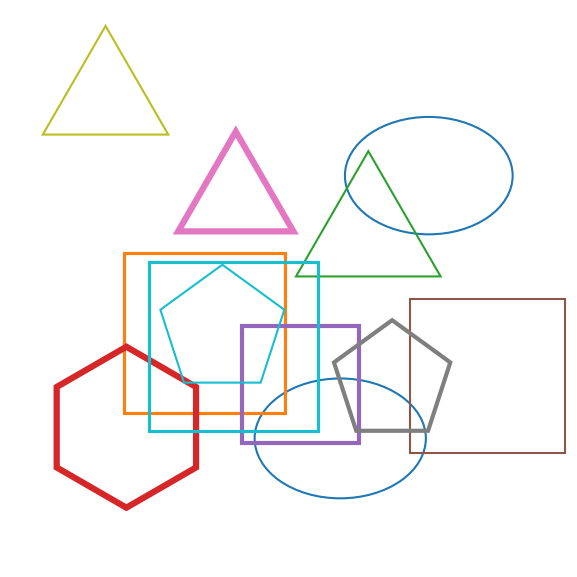[{"shape": "oval", "thickness": 1, "radius": 0.74, "center": [0.589, 0.24]}, {"shape": "oval", "thickness": 1, "radius": 0.73, "center": [0.742, 0.695]}, {"shape": "square", "thickness": 1.5, "radius": 0.69, "center": [0.354, 0.422]}, {"shape": "triangle", "thickness": 1, "radius": 0.72, "center": [0.638, 0.593]}, {"shape": "hexagon", "thickness": 3, "radius": 0.7, "center": [0.219, 0.259]}, {"shape": "square", "thickness": 2, "radius": 0.51, "center": [0.52, 0.334]}, {"shape": "square", "thickness": 1, "radius": 0.67, "center": [0.844, 0.348]}, {"shape": "triangle", "thickness": 3, "radius": 0.58, "center": [0.408, 0.656]}, {"shape": "pentagon", "thickness": 2, "radius": 0.53, "center": [0.679, 0.339]}, {"shape": "triangle", "thickness": 1, "radius": 0.63, "center": [0.183, 0.829]}, {"shape": "pentagon", "thickness": 1, "radius": 0.56, "center": [0.385, 0.428]}, {"shape": "square", "thickness": 1.5, "radius": 0.73, "center": [0.404, 0.398]}]